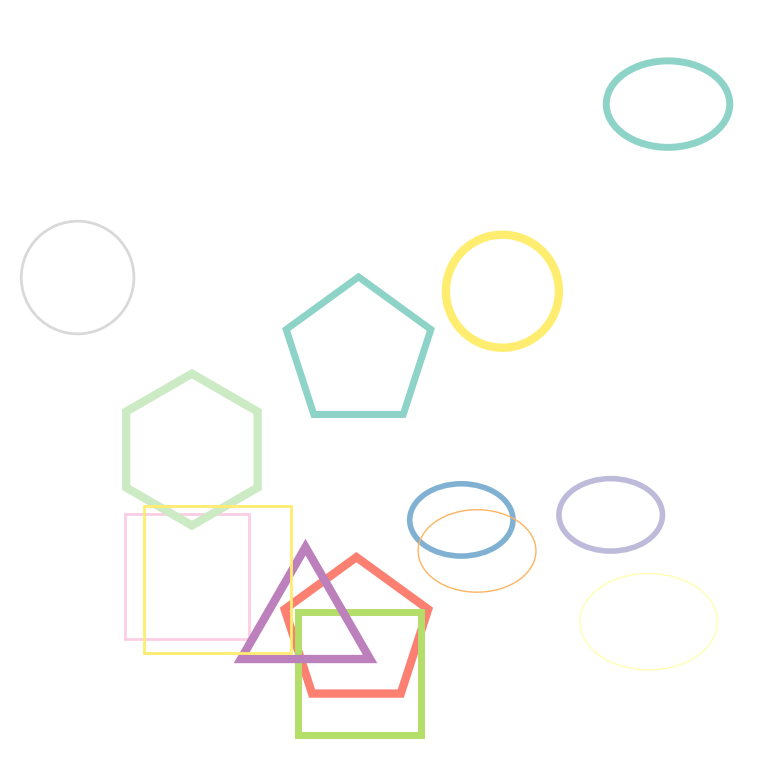[{"shape": "pentagon", "thickness": 2.5, "radius": 0.49, "center": [0.466, 0.542]}, {"shape": "oval", "thickness": 2.5, "radius": 0.4, "center": [0.868, 0.865]}, {"shape": "oval", "thickness": 0.5, "radius": 0.45, "center": [0.843, 0.193]}, {"shape": "oval", "thickness": 2, "radius": 0.34, "center": [0.793, 0.331]}, {"shape": "pentagon", "thickness": 3, "radius": 0.49, "center": [0.463, 0.179]}, {"shape": "oval", "thickness": 2, "radius": 0.34, "center": [0.599, 0.325]}, {"shape": "oval", "thickness": 0.5, "radius": 0.38, "center": [0.62, 0.284]}, {"shape": "square", "thickness": 2.5, "radius": 0.4, "center": [0.467, 0.125]}, {"shape": "square", "thickness": 1, "radius": 0.4, "center": [0.243, 0.251]}, {"shape": "circle", "thickness": 1, "radius": 0.37, "center": [0.101, 0.64]}, {"shape": "triangle", "thickness": 3, "radius": 0.48, "center": [0.397, 0.193]}, {"shape": "hexagon", "thickness": 3, "radius": 0.49, "center": [0.249, 0.416]}, {"shape": "square", "thickness": 1, "radius": 0.48, "center": [0.282, 0.248]}, {"shape": "circle", "thickness": 3, "radius": 0.37, "center": [0.652, 0.622]}]